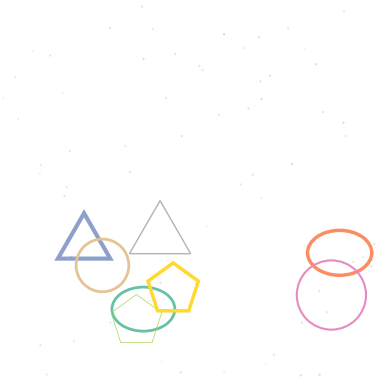[{"shape": "oval", "thickness": 2, "radius": 0.41, "center": [0.372, 0.197]}, {"shape": "oval", "thickness": 2.5, "radius": 0.42, "center": [0.882, 0.343]}, {"shape": "triangle", "thickness": 3, "radius": 0.39, "center": [0.218, 0.368]}, {"shape": "circle", "thickness": 1.5, "radius": 0.45, "center": [0.861, 0.234]}, {"shape": "pentagon", "thickness": 0.5, "radius": 0.35, "center": [0.354, 0.166]}, {"shape": "pentagon", "thickness": 2.5, "radius": 0.34, "center": [0.45, 0.248]}, {"shape": "circle", "thickness": 2, "radius": 0.34, "center": [0.266, 0.311]}, {"shape": "triangle", "thickness": 1, "radius": 0.46, "center": [0.416, 0.387]}]